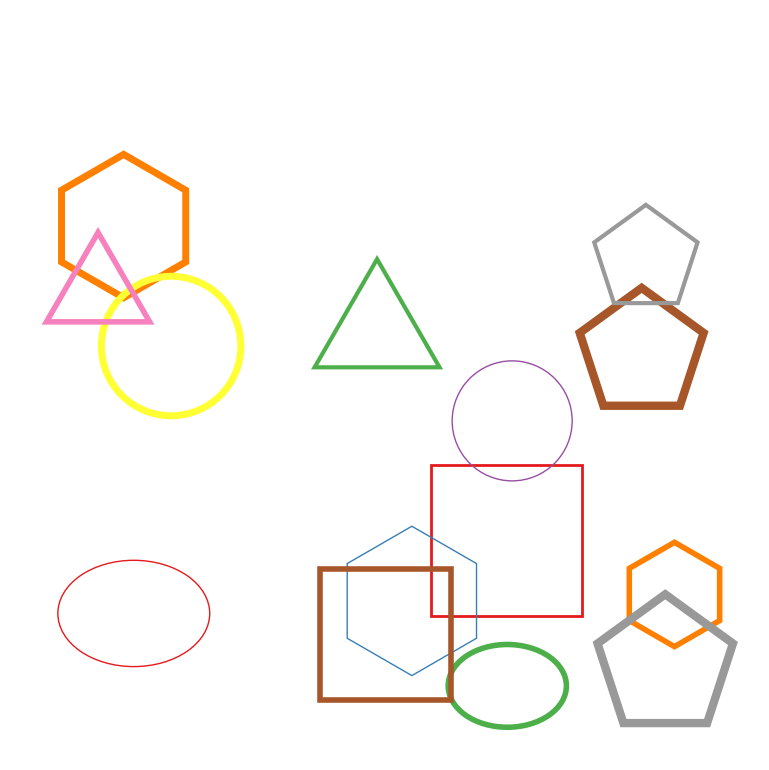[{"shape": "oval", "thickness": 0.5, "radius": 0.49, "center": [0.174, 0.203]}, {"shape": "square", "thickness": 1, "radius": 0.49, "center": [0.658, 0.298]}, {"shape": "hexagon", "thickness": 0.5, "radius": 0.48, "center": [0.535, 0.22]}, {"shape": "triangle", "thickness": 1.5, "radius": 0.47, "center": [0.49, 0.57]}, {"shape": "oval", "thickness": 2, "radius": 0.38, "center": [0.659, 0.109]}, {"shape": "circle", "thickness": 0.5, "radius": 0.39, "center": [0.665, 0.453]}, {"shape": "hexagon", "thickness": 2, "radius": 0.34, "center": [0.876, 0.228]}, {"shape": "hexagon", "thickness": 2.5, "radius": 0.47, "center": [0.161, 0.706]}, {"shape": "circle", "thickness": 2.5, "radius": 0.45, "center": [0.222, 0.551]}, {"shape": "pentagon", "thickness": 3, "radius": 0.42, "center": [0.833, 0.542]}, {"shape": "square", "thickness": 2, "radius": 0.43, "center": [0.5, 0.176]}, {"shape": "triangle", "thickness": 2, "radius": 0.39, "center": [0.127, 0.621]}, {"shape": "pentagon", "thickness": 1.5, "radius": 0.35, "center": [0.839, 0.663]}, {"shape": "pentagon", "thickness": 3, "radius": 0.46, "center": [0.864, 0.136]}]